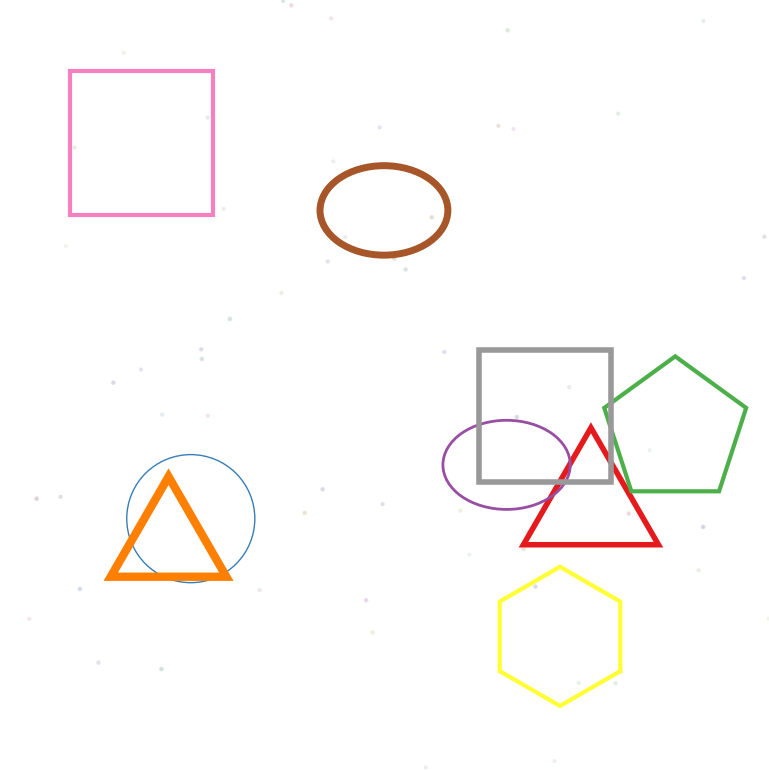[{"shape": "triangle", "thickness": 2, "radius": 0.51, "center": [0.767, 0.343]}, {"shape": "circle", "thickness": 0.5, "radius": 0.42, "center": [0.248, 0.326]}, {"shape": "pentagon", "thickness": 1.5, "radius": 0.48, "center": [0.877, 0.44]}, {"shape": "oval", "thickness": 1, "radius": 0.41, "center": [0.658, 0.396]}, {"shape": "triangle", "thickness": 3, "radius": 0.43, "center": [0.219, 0.294]}, {"shape": "hexagon", "thickness": 1.5, "radius": 0.45, "center": [0.727, 0.174]}, {"shape": "oval", "thickness": 2.5, "radius": 0.42, "center": [0.499, 0.727]}, {"shape": "square", "thickness": 1.5, "radius": 0.47, "center": [0.184, 0.814]}, {"shape": "square", "thickness": 2, "radius": 0.43, "center": [0.708, 0.46]}]